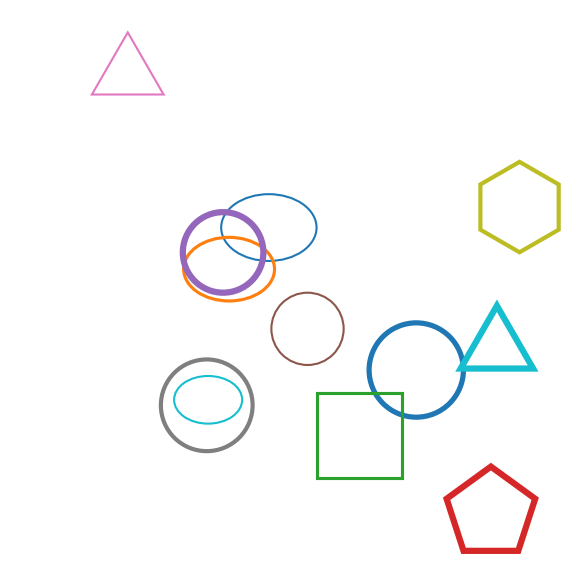[{"shape": "oval", "thickness": 1, "radius": 0.41, "center": [0.466, 0.605]}, {"shape": "circle", "thickness": 2.5, "radius": 0.41, "center": [0.721, 0.358]}, {"shape": "oval", "thickness": 1.5, "radius": 0.39, "center": [0.397, 0.533]}, {"shape": "square", "thickness": 1.5, "radius": 0.37, "center": [0.623, 0.244]}, {"shape": "pentagon", "thickness": 3, "radius": 0.4, "center": [0.85, 0.111]}, {"shape": "circle", "thickness": 3, "radius": 0.35, "center": [0.386, 0.562]}, {"shape": "circle", "thickness": 1, "radius": 0.31, "center": [0.532, 0.43]}, {"shape": "triangle", "thickness": 1, "radius": 0.36, "center": [0.221, 0.871]}, {"shape": "circle", "thickness": 2, "radius": 0.4, "center": [0.358, 0.297]}, {"shape": "hexagon", "thickness": 2, "radius": 0.39, "center": [0.9, 0.641]}, {"shape": "triangle", "thickness": 3, "radius": 0.36, "center": [0.86, 0.397]}, {"shape": "oval", "thickness": 1, "radius": 0.29, "center": [0.36, 0.307]}]